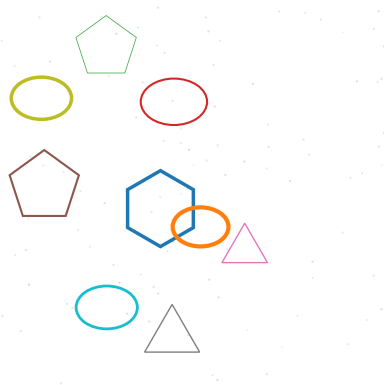[{"shape": "hexagon", "thickness": 2.5, "radius": 0.49, "center": [0.417, 0.458]}, {"shape": "oval", "thickness": 3, "radius": 0.36, "center": [0.521, 0.411]}, {"shape": "pentagon", "thickness": 0.5, "radius": 0.41, "center": [0.276, 0.877]}, {"shape": "oval", "thickness": 1.5, "radius": 0.43, "center": [0.452, 0.736]}, {"shape": "pentagon", "thickness": 1.5, "radius": 0.47, "center": [0.115, 0.516]}, {"shape": "triangle", "thickness": 1, "radius": 0.34, "center": [0.636, 0.352]}, {"shape": "triangle", "thickness": 1, "radius": 0.41, "center": [0.447, 0.127]}, {"shape": "oval", "thickness": 2.5, "radius": 0.39, "center": [0.108, 0.745]}, {"shape": "oval", "thickness": 2, "radius": 0.4, "center": [0.277, 0.201]}]